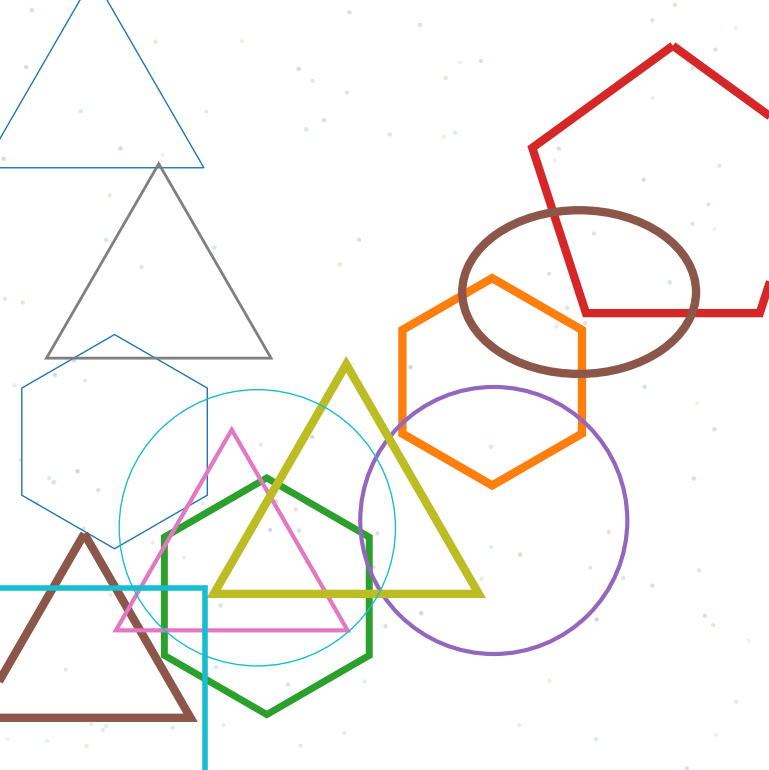[{"shape": "triangle", "thickness": 0.5, "radius": 0.83, "center": [0.121, 0.865]}, {"shape": "hexagon", "thickness": 0.5, "radius": 0.7, "center": [0.149, 0.426]}, {"shape": "hexagon", "thickness": 3, "radius": 0.67, "center": [0.639, 0.504]}, {"shape": "hexagon", "thickness": 2.5, "radius": 0.77, "center": [0.346, 0.226]}, {"shape": "pentagon", "thickness": 3, "radius": 0.96, "center": [0.874, 0.749]}, {"shape": "circle", "thickness": 1.5, "radius": 0.87, "center": [0.641, 0.324]}, {"shape": "triangle", "thickness": 3, "radius": 0.8, "center": [0.109, 0.147]}, {"shape": "oval", "thickness": 3, "radius": 0.76, "center": [0.752, 0.621]}, {"shape": "triangle", "thickness": 1.5, "radius": 0.87, "center": [0.301, 0.268]}, {"shape": "triangle", "thickness": 1, "radius": 0.84, "center": [0.206, 0.619]}, {"shape": "triangle", "thickness": 3, "radius": 0.99, "center": [0.45, 0.328]}, {"shape": "square", "thickness": 2, "radius": 0.68, "center": [0.131, 0.1]}, {"shape": "circle", "thickness": 0.5, "radius": 0.9, "center": [0.334, 0.315]}]